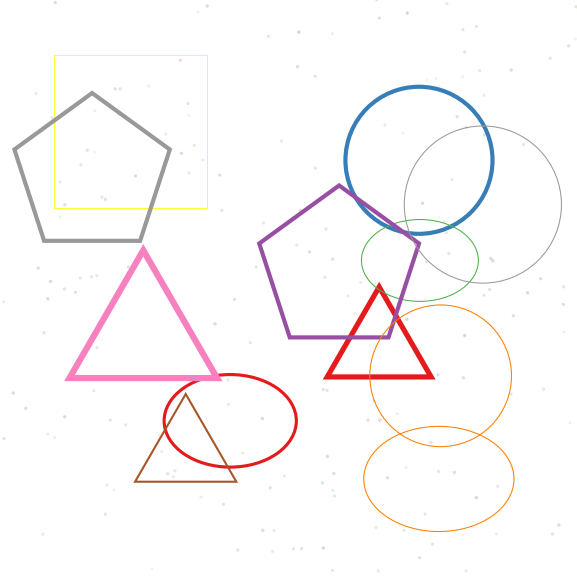[{"shape": "oval", "thickness": 1.5, "radius": 0.57, "center": [0.399, 0.27]}, {"shape": "triangle", "thickness": 2.5, "radius": 0.52, "center": [0.657, 0.398]}, {"shape": "circle", "thickness": 2, "radius": 0.64, "center": [0.725, 0.722]}, {"shape": "oval", "thickness": 0.5, "radius": 0.51, "center": [0.727, 0.548]}, {"shape": "pentagon", "thickness": 2, "radius": 0.73, "center": [0.587, 0.533]}, {"shape": "oval", "thickness": 0.5, "radius": 0.65, "center": [0.76, 0.17]}, {"shape": "circle", "thickness": 0.5, "radius": 0.61, "center": [0.763, 0.348]}, {"shape": "square", "thickness": 0.5, "radius": 0.66, "center": [0.226, 0.772]}, {"shape": "triangle", "thickness": 1, "radius": 0.51, "center": [0.322, 0.216]}, {"shape": "triangle", "thickness": 3, "radius": 0.74, "center": [0.248, 0.418]}, {"shape": "pentagon", "thickness": 2, "radius": 0.71, "center": [0.159, 0.697]}, {"shape": "circle", "thickness": 0.5, "radius": 0.68, "center": [0.836, 0.645]}]